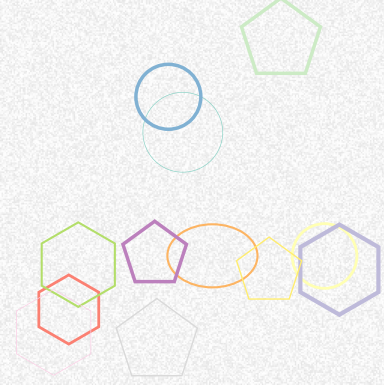[{"shape": "circle", "thickness": 0.5, "radius": 0.52, "center": [0.475, 0.656]}, {"shape": "circle", "thickness": 2, "radius": 0.42, "center": [0.843, 0.335]}, {"shape": "hexagon", "thickness": 3, "radius": 0.59, "center": [0.882, 0.3]}, {"shape": "hexagon", "thickness": 2, "radius": 0.45, "center": [0.179, 0.196]}, {"shape": "circle", "thickness": 2.5, "radius": 0.42, "center": [0.437, 0.749]}, {"shape": "oval", "thickness": 1.5, "radius": 0.59, "center": [0.552, 0.336]}, {"shape": "hexagon", "thickness": 1.5, "radius": 0.55, "center": [0.203, 0.313]}, {"shape": "hexagon", "thickness": 0.5, "radius": 0.56, "center": [0.139, 0.137]}, {"shape": "pentagon", "thickness": 1, "radius": 0.55, "center": [0.407, 0.114]}, {"shape": "pentagon", "thickness": 2.5, "radius": 0.43, "center": [0.402, 0.339]}, {"shape": "pentagon", "thickness": 2.5, "radius": 0.54, "center": [0.73, 0.897]}, {"shape": "pentagon", "thickness": 1, "radius": 0.44, "center": [0.699, 0.295]}]